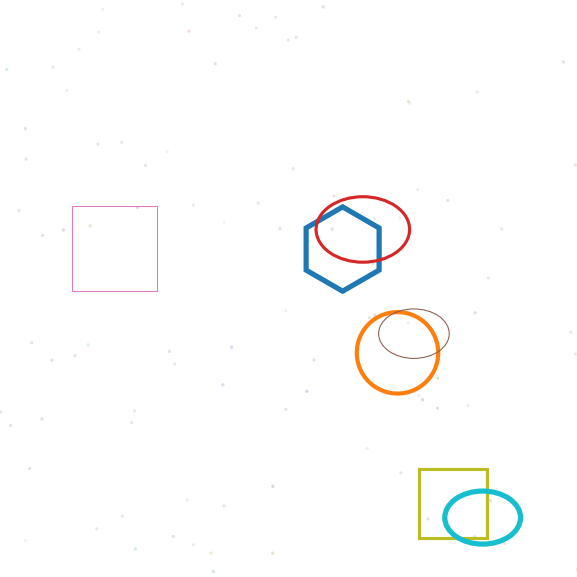[{"shape": "hexagon", "thickness": 2.5, "radius": 0.36, "center": [0.593, 0.568]}, {"shape": "circle", "thickness": 2, "radius": 0.35, "center": [0.688, 0.388]}, {"shape": "oval", "thickness": 1.5, "radius": 0.4, "center": [0.628, 0.602]}, {"shape": "oval", "thickness": 0.5, "radius": 0.31, "center": [0.717, 0.421]}, {"shape": "square", "thickness": 0.5, "radius": 0.37, "center": [0.198, 0.569]}, {"shape": "square", "thickness": 1.5, "radius": 0.3, "center": [0.785, 0.128]}, {"shape": "oval", "thickness": 2.5, "radius": 0.33, "center": [0.836, 0.103]}]